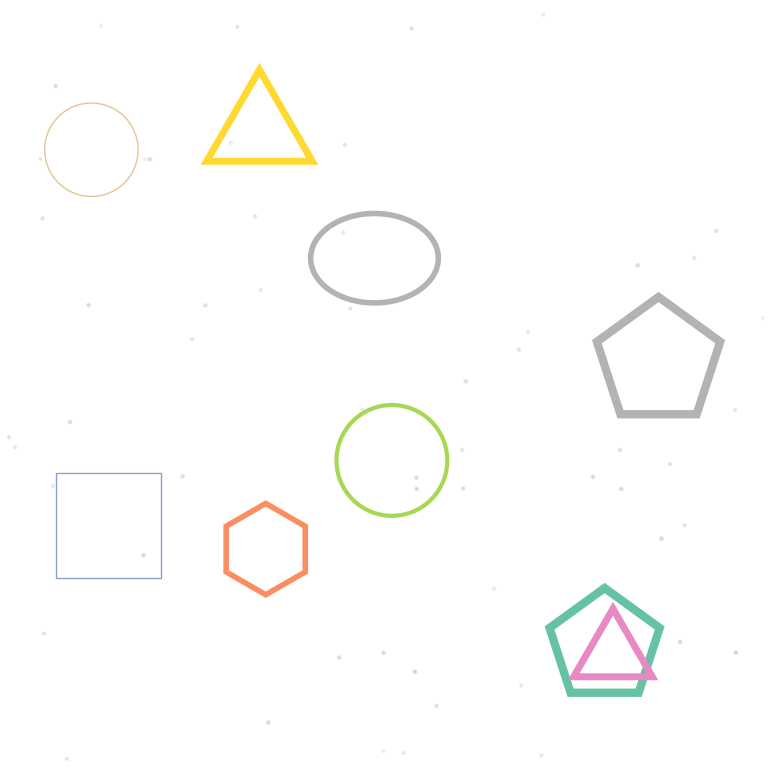[{"shape": "pentagon", "thickness": 3, "radius": 0.38, "center": [0.785, 0.161]}, {"shape": "hexagon", "thickness": 2, "radius": 0.3, "center": [0.345, 0.287]}, {"shape": "square", "thickness": 0.5, "radius": 0.34, "center": [0.141, 0.317]}, {"shape": "triangle", "thickness": 2.5, "radius": 0.29, "center": [0.796, 0.151]}, {"shape": "circle", "thickness": 1.5, "radius": 0.36, "center": [0.509, 0.402]}, {"shape": "triangle", "thickness": 2.5, "radius": 0.4, "center": [0.337, 0.83]}, {"shape": "circle", "thickness": 0.5, "radius": 0.3, "center": [0.119, 0.806]}, {"shape": "oval", "thickness": 2, "radius": 0.41, "center": [0.486, 0.665]}, {"shape": "pentagon", "thickness": 3, "radius": 0.42, "center": [0.855, 0.53]}]